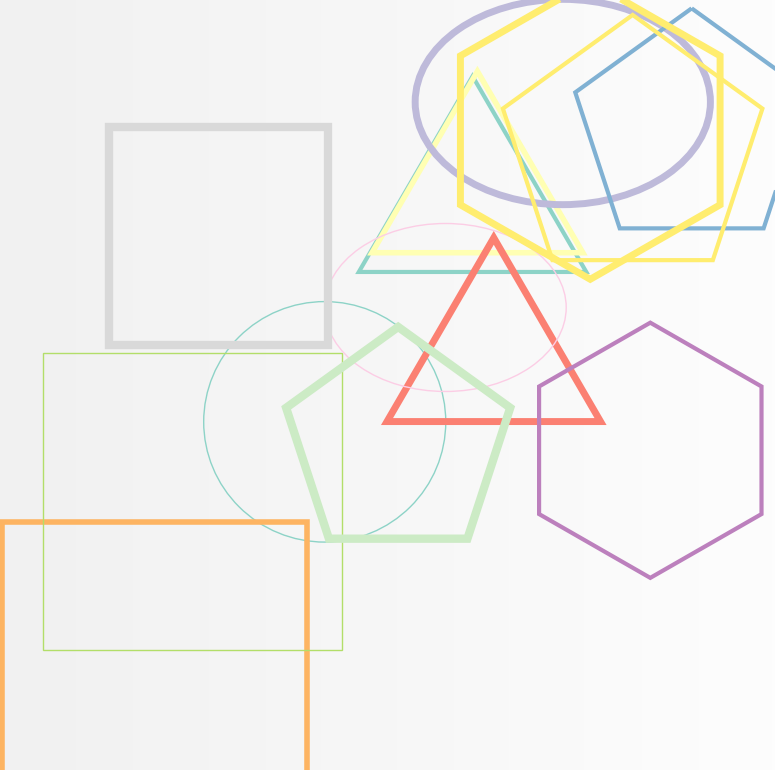[{"shape": "circle", "thickness": 0.5, "radius": 0.78, "center": [0.419, 0.452]}, {"shape": "triangle", "thickness": 1.5, "radius": 0.85, "center": [0.61, 0.732]}, {"shape": "triangle", "thickness": 2, "radius": 0.79, "center": [0.616, 0.75]}, {"shape": "oval", "thickness": 2.5, "radius": 0.95, "center": [0.726, 0.868]}, {"shape": "triangle", "thickness": 2.5, "radius": 0.8, "center": [0.637, 0.532]}, {"shape": "pentagon", "thickness": 1.5, "radius": 0.79, "center": [0.892, 0.831]}, {"shape": "square", "thickness": 2, "radius": 0.98, "center": [0.199, 0.126]}, {"shape": "square", "thickness": 0.5, "radius": 0.96, "center": [0.248, 0.349]}, {"shape": "oval", "thickness": 0.5, "radius": 0.78, "center": [0.575, 0.601]}, {"shape": "square", "thickness": 3, "radius": 0.71, "center": [0.282, 0.693]}, {"shape": "hexagon", "thickness": 1.5, "radius": 0.83, "center": [0.839, 0.415]}, {"shape": "pentagon", "thickness": 3, "radius": 0.76, "center": [0.514, 0.423]}, {"shape": "hexagon", "thickness": 2.5, "radius": 0.97, "center": [0.762, 0.831]}, {"shape": "pentagon", "thickness": 1.5, "radius": 0.88, "center": [0.816, 0.805]}]